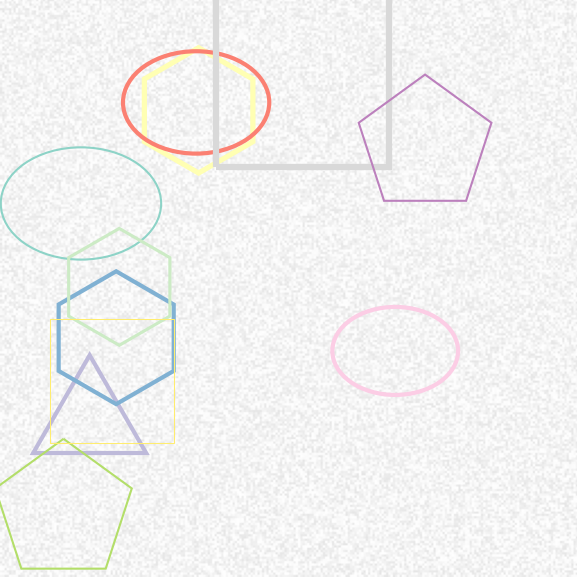[{"shape": "oval", "thickness": 1, "radius": 0.69, "center": [0.14, 0.647]}, {"shape": "hexagon", "thickness": 2.5, "radius": 0.54, "center": [0.344, 0.808]}, {"shape": "triangle", "thickness": 2, "radius": 0.56, "center": [0.155, 0.271]}, {"shape": "oval", "thickness": 2, "radius": 0.63, "center": [0.34, 0.822]}, {"shape": "hexagon", "thickness": 2, "radius": 0.58, "center": [0.201, 0.414]}, {"shape": "pentagon", "thickness": 1, "radius": 0.62, "center": [0.11, 0.115]}, {"shape": "oval", "thickness": 2, "radius": 0.54, "center": [0.684, 0.391]}, {"shape": "square", "thickness": 3, "radius": 0.75, "center": [0.524, 0.86]}, {"shape": "pentagon", "thickness": 1, "radius": 0.6, "center": [0.736, 0.749]}, {"shape": "hexagon", "thickness": 1.5, "radius": 0.51, "center": [0.207, 0.502]}, {"shape": "square", "thickness": 0.5, "radius": 0.54, "center": [0.194, 0.339]}]